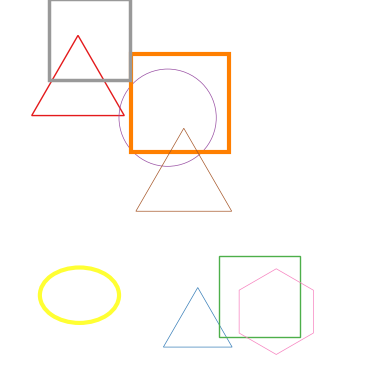[{"shape": "triangle", "thickness": 1, "radius": 0.69, "center": [0.203, 0.769]}, {"shape": "triangle", "thickness": 0.5, "radius": 0.52, "center": [0.514, 0.15]}, {"shape": "square", "thickness": 1, "radius": 0.52, "center": [0.674, 0.23]}, {"shape": "circle", "thickness": 0.5, "radius": 0.63, "center": [0.435, 0.694]}, {"shape": "square", "thickness": 3, "radius": 0.64, "center": [0.469, 0.732]}, {"shape": "oval", "thickness": 3, "radius": 0.51, "center": [0.206, 0.233]}, {"shape": "triangle", "thickness": 0.5, "radius": 0.72, "center": [0.477, 0.523]}, {"shape": "hexagon", "thickness": 0.5, "radius": 0.56, "center": [0.718, 0.191]}, {"shape": "square", "thickness": 2.5, "radius": 0.52, "center": [0.232, 0.898]}]